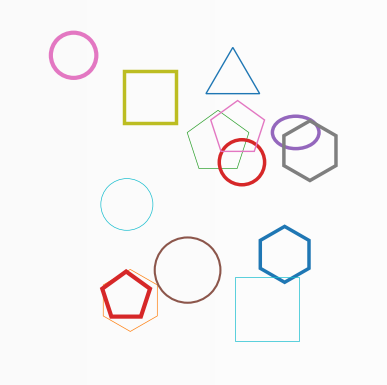[{"shape": "hexagon", "thickness": 2.5, "radius": 0.36, "center": [0.735, 0.339]}, {"shape": "triangle", "thickness": 1, "radius": 0.4, "center": [0.601, 0.797]}, {"shape": "hexagon", "thickness": 0.5, "radius": 0.4, "center": [0.336, 0.22]}, {"shape": "pentagon", "thickness": 0.5, "radius": 0.42, "center": [0.563, 0.63]}, {"shape": "pentagon", "thickness": 3, "radius": 0.32, "center": [0.325, 0.23]}, {"shape": "circle", "thickness": 2.5, "radius": 0.29, "center": [0.624, 0.579]}, {"shape": "oval", "thickness": 2.5, "radius": 0.3, "center": [0.763, 0.656]}, {"shape": "circle", "thickness": 1.5, "radius": 0.42, "center": [0.484, 0.298]}, {"shape": "pentagon", "thickness": 1, "radius": 0.36, "center": [0.613, 0.666]}, {"shape": "circle", "thickness": 3, "radius": 0.29, "center": [0.19, 0.856]}, {"shape": "hexagon", "thickness": 2.5, "radius": 0.39, "center": [0.8, 0.609]}, {"shape": "square", "thickness": 2.5, "radius": 0.33, "center": [0.387, 0.748]}, {"shape": "square", "thickness": 0.5, "radius": 0.41, "center": [0.69, 0.197]}, {"shape": "circle", "thickness": 0.5, "radius": 0.34, "center": [0.327, 0.469]}]